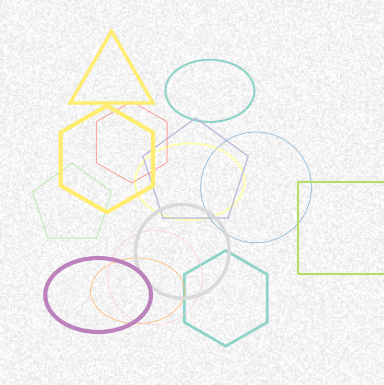[{"shape": "hexagon", "thickness": 2, "radius": 0.62, "center": [0.586, 0.225]}, {"shape": "oval", "thickness": 1.5, "radius": 0.58, "center": [0.545, 0.764]}, {"shape": "oval", "thickness": 1.5, "radius": 0.71, "center": [0.493, 0.528]}, {"shape": "pentagon", "thickness": 1, "radius": 0.72, "center": [0.508, 0.55]}, {"shape": "hexagon", "thickness": 0.5, "radius": 0.53, "center": [0.342, 0.631]}, {"shape": "circle", "thickness": 0.5, "radius": 0.72, "center": [0.665, 0.513]}, {"shape": "oval", "thickness": 0.5, "radius": 0.61, "center": [0.357, 0.245]}, {"shape": "square", "thickness": 1.5, "radius": 0.6, "center": [0.894, 0.408]}, {"shape": "circle", "thickness": 0.5, "radius": 0.61, "center": [0.402, 0.279]}, {"shape": "circle", "thickness": 2.5, "radius": 0.61, "center": [0.474, 0.347]}, {"shape": "oval", "thickness": 3, "radius": 0.69, "center": [0.255, 0.234]}, {"shape": "pentagon", "thickness": 1, "radius": 0.54, "center": [0.187, 0.469]}, {"shape": "triangle", "thickness": 2.5, "radius": 0.62, "center": [0.29, 0.795]}, {"shape": "hexagon", "thickness": 3, "radius": 0.69, "center": [0.278, 0.587]}]